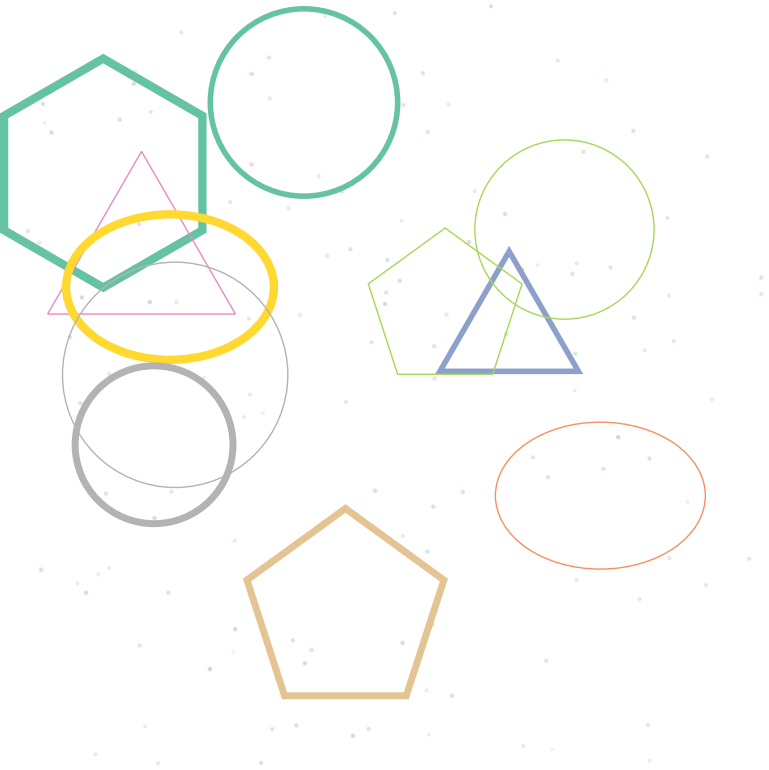[{"shape": "circle", "thickness": 2, "radius": 0.61, "center": [0.395, 0.867]}, {"shape": "hexagon", "thickness": 3, "radius": 0.74, "center": [0.134, 0.775]}, {"shape": "oval", "thickness": 0.5, "radius": 0.68, "center": [0.78, 0.356]}, {"shape": "triangle", "thickness": 2, "radius": 0.52, "center": [0.661, 0.57]}, {"shape": "triangle", "thickness": 0.5, "radius": 0.7, "center": [0.184, 0.663]}, {"shape": "circle", "thickness": 0.5, "radius": 0.58, "center": [0.733, 0.702]}, {"shape": "pentagon", "thickness": 0.5, "radius": 0.52, "center": [0.578, 0.599]}, {"shape": "oval", "thickness": 3, "radius": 0.67, "center": [0.221, 0.627]}, {"shape": "pentagon", "thickness": 2.5, "radius": 0.67, "center": [0.449, 0.205]}, {"shape": "circle", "thickness": 2.5, "radius": 0.51, "center": [0.2, 0.422]}, {"shape": "circle", "thickness": 0.5, "radius": 0.73, "center": [0.227, 0.513]}]